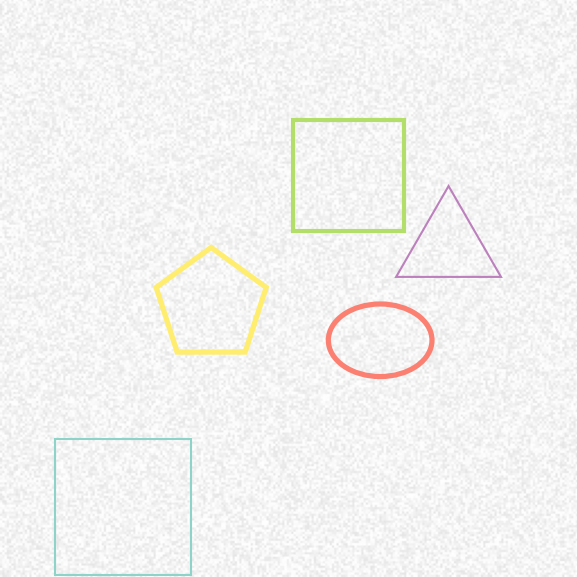[{"shape": "square", "thickness": 1, "radius": 0.59, "center": [0.212, 0.121]}, {"shape": "oval", "thickness": 2.5, "radius": 0.45, "center": [0.658, 0.41]}, {"shape": "square", "thickness": 2, "radius": 0.48, "center": [0.604, 0.695]}, {"shape": "triangle", "thickness": 1, "radius": 0.52, "center": [0.777, 0.572]}, {"shape": "pentagon", "thickness": 2.5, "radius": 0.5, "center": [0.366, 0.47]}]